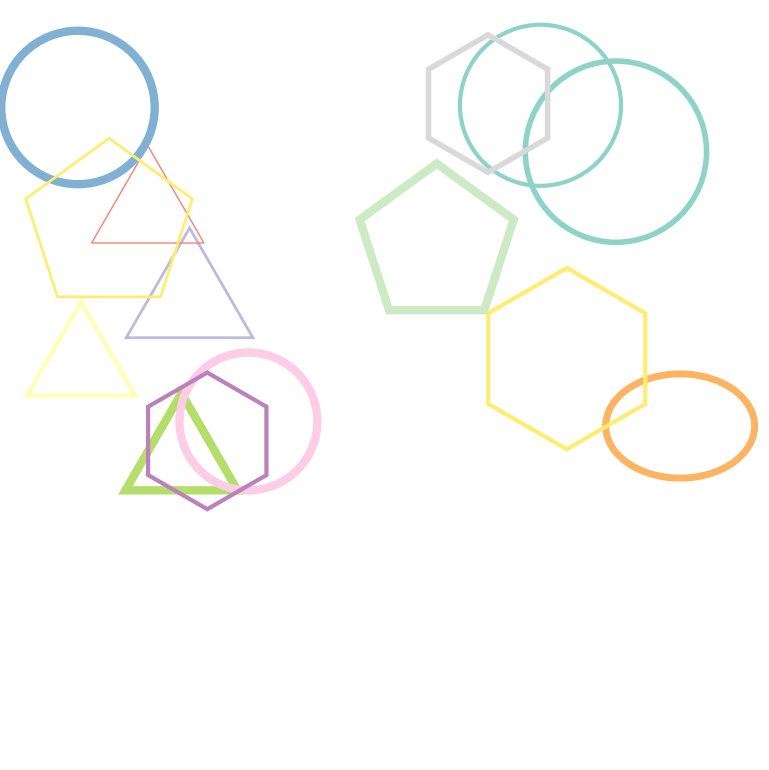[{"shape": "circle", "thickness": 2, "radius": 0.59, "center": [0.8, 0.803]}, {"shape": "circle", "thickness": 1.5, "radius": 0.52, "center": [0.702, 0.863]}, {"shape": "triangle", "thickness": 1.5, "radius": 0.41, "center": [0.105, 0.527]}, {"shape": "triangle", "thickness": 1, "radius": 0.48, "center": [0.246, 0.609]}, {"shape": "triangle", "thickness": 0.5, "radius": 0.42, "center": [0.192, 0.727]}, {"shape": "circle", "thickness": 3, "radius": 0.5, "center": [0.101, 0.86]}, {"shape": "oval", "thickness": 2.5, "radius": 0.48, "center": [0.883, 0.447]}, {"shape": "triangle", "thickness": 3, "radius": 0.42, "center": [0.236, 0.405]}, {"shape": "circle", "thickness": 3, "radius": 0.45, "center": [0.323, 0.453]}, {"shape": "hexagon", "thickness": 2, "radius": 0.45, "center": [0.634, 0.865]}, {"shape": "hexagon", "thickness": 1.5, "radius": 0.44, "center": [0.269, 0.427]}, {"shape": "pentagon", "thickness": 3, "radius": 0.53, "center": [0.567, 0.682]}, {"shape": "hexagon", "thickness": 1.5, "radius": 0.59, "center": [0.736, 0.534]}, {"shape": "pentagon", "thickness": 1, "radius": 0.57, "center": [0.142, 0.707]}]